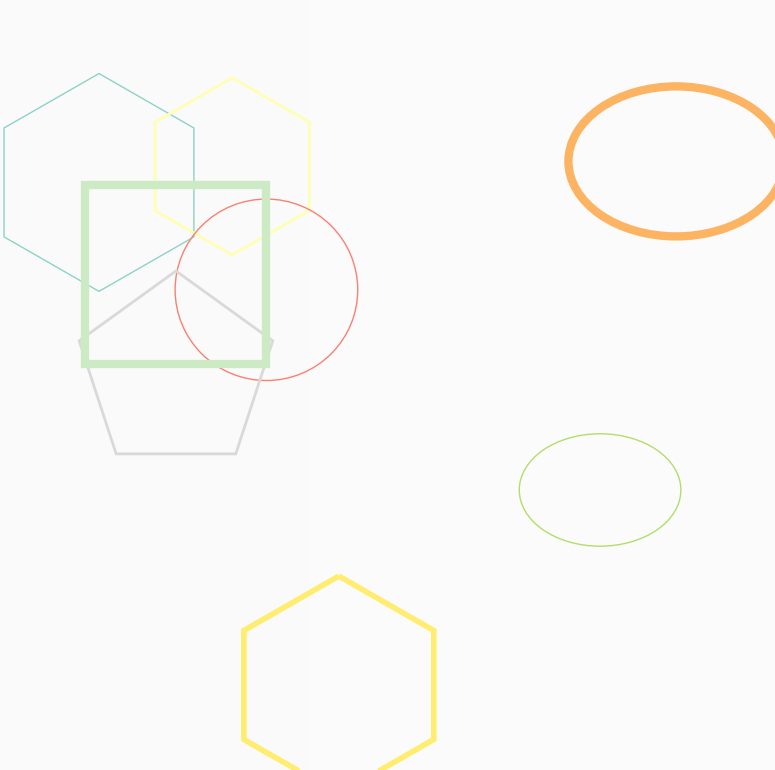[{"shape": "hexagon", "thickness": 0.5, "radius": 0.71, "center": [0.128, 0.763]}, {"shape": "hexagon", "thickness": 1, "radius": 0.57, "center": [0.3, 0.784]}, {"shape": "circle", "thickness": 0.5, "radius": 0.59, "center": [0.344, 0.624]}, {"shape": "oval", "thickness": 3, "radius": 0.7, "center": [0.873, 0.79]}, {"shape": "oval", "thickness": 0.5, "radius": 0.52, "center": [0.774, 0.364]}, {"shape": "pentagon", "thickness": 1, "radius": 0.66, "center": [0.227, 0.517]}, {"shape": "square", "thickness": 3, "radius": 0.58, "center": [0.226, 0.644]}, {"shape": "hexagon", "thickness": 2, "radius": 0.71, "center": [0.437, 0.11]}]